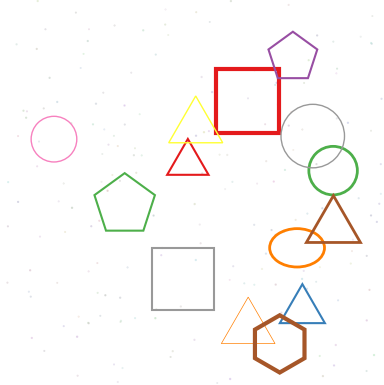[{"shape": "square", "thickness": 3, "radius": 0.41, "center": [0.643, 0.738]}, {"shape": "triangle", "thickness": 1.5, "radius": 0.31, "center": [0.488, 0.577]}, {"shape": "triangle", "thickness": 1.5, "radius": 0.34, "center": [0.785, 0.194]}, {"shape": "circle", "thickness": 2, "radius": 0.32, "center": [0.865, 0.557]}, {"shape": "pentagon", "thickness": 1.5, "radius": 0.41, "center": [0.324, 0.468]}, {"shape": "pentagon", "thickness": 1.5, "radius": 0.33, "center": [0.761, 0.851]}, {"shape": "triangle", "thickness": 0.5, "radius": 0.4, "center": [0.645, 0.148]}, {"shape": "oval", "thickness": 2, "radius": 0.36, "center": [0.772, 0.356]}, {"shape": "triangle", "thickness": 1, "radius": 0.4, "center": [0.508, 0.67]}, {"shape": "triangle", "thickness": 2, "radius": 0.41, "center": [0.866, 0.411]}, {"shape": "hexagon", "thickness": 3, "radius": 0.37, "center": [0.727, 0.107]}, {"shape": "circle", "thickness": 1, "radius": 0.3, "center": [0.14, 0.639]}, {"shape": "square", "thickness": 1.5, "radius": 0.4, "center": [0.475, 0.275]}, {"shape": "circle", "thickness": 1, "radius": 0.41, "center": [0.812, 0.647]}]